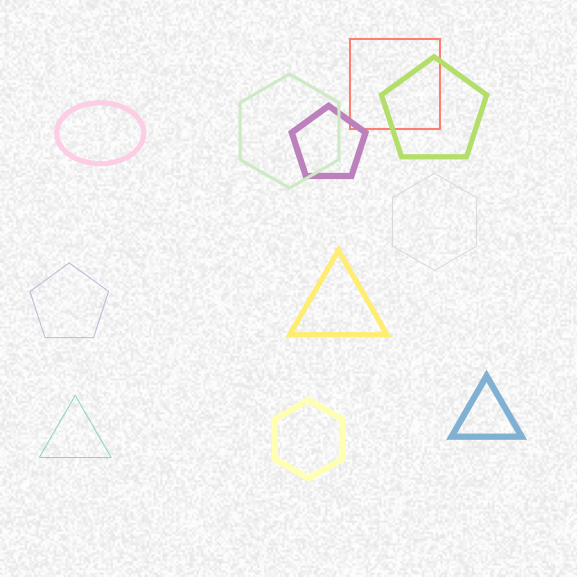[{"shape": "triangle", "thickness": 0.5, "radius": 0.36, "center": [0.13, 0.243]}, {"shape": "hexagon", "thickness": 3, "radius": 0.34, "center": [0.534, 0.239]}, {"shape": "pentagon", "thickness": 0.5, "radius": 0.36, "center": [0.12, 0.472]}, {"shape": "square", "thickness": 1, "radius": 0.39, "center": [0.684, 0.854]}, {"shape": "triangle", "thickness": 3, "radius": 0.35, "center": [0.843, 0.278]}, {"shape": "pentagon", "thickness": 2.5, "radius": 0.48, "center": [0.752, 0.805]}, {"shape": "oval", "thickness": 2.5, "radius": 0.38, "center": [0.174, 0.768]}, {"shape": "hexagon", "thickness": 0.5, "radius": 0.42, "center": [0.752, 0.615]}, {"shape": "pentagon", "thickness": 3, "radius": 0.34, "center": [0.569, 0.749]}, {"shape": "hexagon", "thickness": 1.5, "radius": 0.49, "center": [0.501, 0.772]}, {"shape": "triangle", "thickness": 2.5, "radius": 0.49, "center": [0.586, 0.468]}]